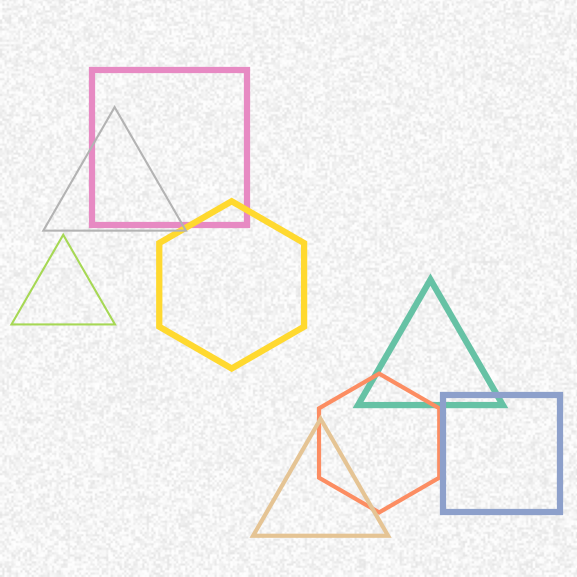[{"shape": "triangle", "thickness": 3, "radius": 0.72, "center": [0.745, 0.37]}, {"shape": "hexagon", "thickness": 2, "radius": 0.6, "center": [0.657, 0.232]}, {"shape": "square", "thickness": 3, "radius": 0.51, "center": [0.868, 0.215]}, {"shape": "square", "thickness": 3, "radius": 0.67, "center": [0.293, 0.744]}, {"shape": "triangle", "thickness": 1, "radius": 0.52, "center": [0.109, 0.489]}, {"shape": "hexagon", "thickness": 3, "radius": 0.72, "center": [0.401, 0.506]}, {"shape": "triangle", "thickness": 2, "radius": 0.67, "center": [0.555, 0.139]}, {"shape": "triangle", "thickness": 1, "radius": 0.71, "center": [0.198, 0.671]}]